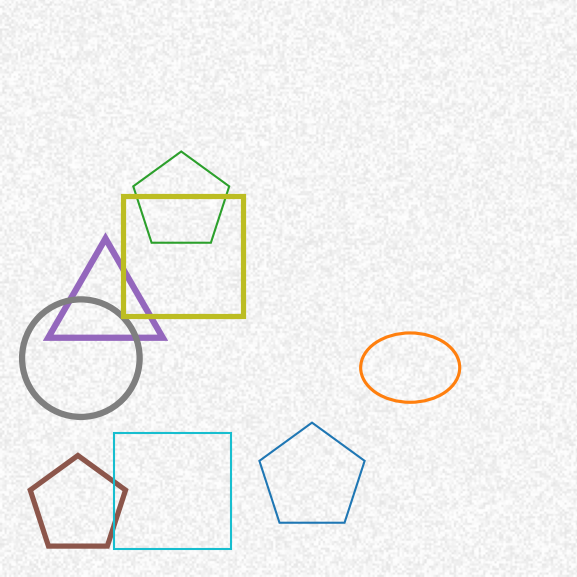[{"shape": "pentagon", "thickness": 1, "radius": 0.48, "center": [0.54, 0.171]}, {"shape": "oval", "thickness": 1.5, "radius": 0.43, "center": [0.71, 0.363]}, {"shape": "pentagon", "thickness": 1, "radius": 0.44, "center": [0.314, 0.649]}, {"shape": "triangle", "thickness": 3, "radius": 0.57, "center": [0.183, 0.472]}, {"shape": "pentagon", "thickness": 2.5, "radius": 0.43, "center": [0.135, 0.124]}, {"shape": "circle", "thickness": 3, "radius": 0.51, "center": [0.14, 0.379]}, {"shape": "square", "thickness": 2.5, "radius": 0.52, "center": [0.317, 0.555]}, {"shape": "square", "thickness": 1, "radius": 0.5, "center": [0.299, 0.149]}]